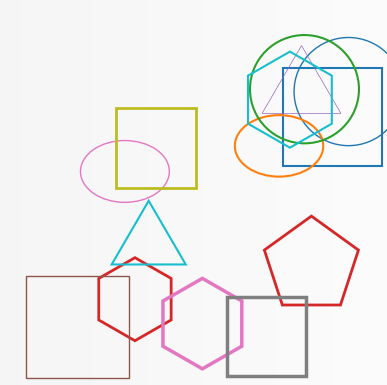[{"shape": "square", "thickness": 1.5, "radius": 0.64, "center": [0.857, 0.697]}, {"shape": "circle", "thickness": 1, "radius": 0.7, "center": [0.899, 0.762]}, {"shape": "oval", "thickness": 1.5, "radius": 0.57, "center": [0.72, 0.621]}, {"shape": "circle", "thickness": 1.5, "radius": 0.7, "center": [0.786, 0.768]}, {"shape": "hexagon", "thickness": 2, "radius": 0.54, "center": [0.348, 0.223]}, {"shape": "pentagon", "thickness": 2, "radius": 0.64, "center": [0.804, 0.311]}, {"shape": "triangle", "thickness": 0.5, "radius": 0.59, "center": [0.778, 0.764]}, {"shape": "square", "thickness": 1, "radius": 0.67, "center": [0.2, 0.151]}, {"shape": "oval", "thickness": 1, "radius": 0.57, "center": [0.322, 0.555]}, {"shape": "hexagon", "thickness": 2.5, "radius": 0.59, "center": [0.522, 0.159]}, {"shape": "square", "thickness": 2.5, "radius": 0.51, "center": [0.687, 0.125]}, {"shape": "square", "thickness": 2, "radius": 0.52, "center": [0.403, 0.615]}, {"shape": "hexagon", "thickness": 1.5, "radius": 0.62, "center": [0.748, 0.741]}, {"shape": "triangle", "thickness": 1.5, "radius": 0.55, "center": [0.384, 0.368]}]